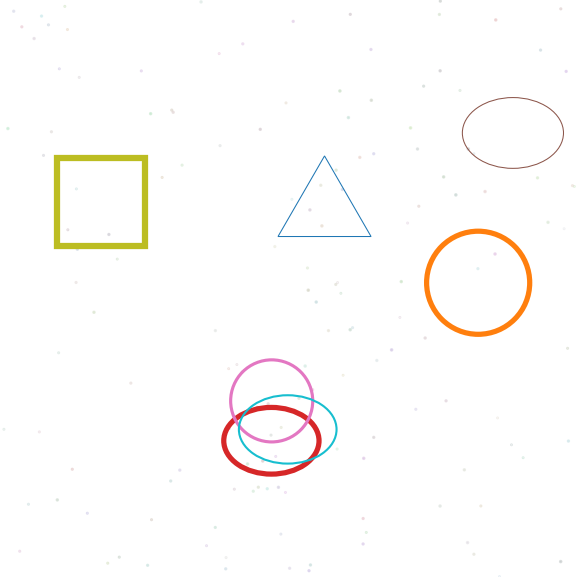[{"shape": "triangle", "thickness": 0.5, "radius": 0.47, "center": [0.562, 0.636]}, {"shape": "circle", "thickness": 2.5, "radius": 0.45, "center": [0.828, 0.51]}, {"shape": "oval", "thickness": 2.5, "radius": 0.41, "center": [0.47, 0.236]}, {"shape": "oval", "thickness": 0.5, "radius": 0.44, "center": [0.888, 0.769]}, {"shape": "circle", "thickness": 1.5, "radius": 0.36, "center": [0.47, 0.305]}, {"shape": "square", "thickness": 3, "radius": 0.38, "center": [0.175, 0.649]}, {"shape": "oval", "thickness": 1, "radius": 0.42, "center": [0.498, 0.256]}]